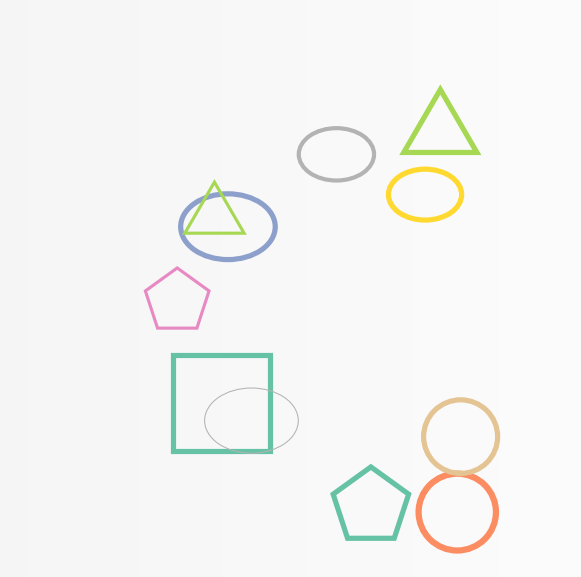[{"shape": "square", "thickness": 2.5, "radius": 0.42, "center": [0.381, 0.302]}, {"shape": "pentagon", "thickness": 2.5, "radius": 0.34, "center": [0.638, 0.122]}, {"shape": "circle", "thickness": 3, "radius": 0.33, "center": [0.787, 0.112]}, {"shape": "oval", "thickness": 2.5, "radius": 0.41, "center": [0.392, 0.607]}, {"shape": "pentagon", "thickness": 1.5, "radius": 0.29, "center": [0.305, 0.478]}, {"shape": "triangle", "thickness": 1.5, "radius": 0.29, "center": [0.369, 0.625]}, {"shape": "triangle", "thickness": 2.5, "radius": 0.36, "center": [0.758, 0.771]}, {"shape": "oval", "thickness": 2.5, "radius": 0.31, "center": [0.731, 0.662]}, {"shape": "circle", "thickness": 2.5, "radius": 0.32, "center": [0.792, 0.243]}, {"shape": "oval", "thickness": 2, "radius": 0.32, "center": [0.579, 0.732]}, {"shape": "oval", "thickness": 0.5, "radius": 0.4, "center": [0.433, 0.271]}]